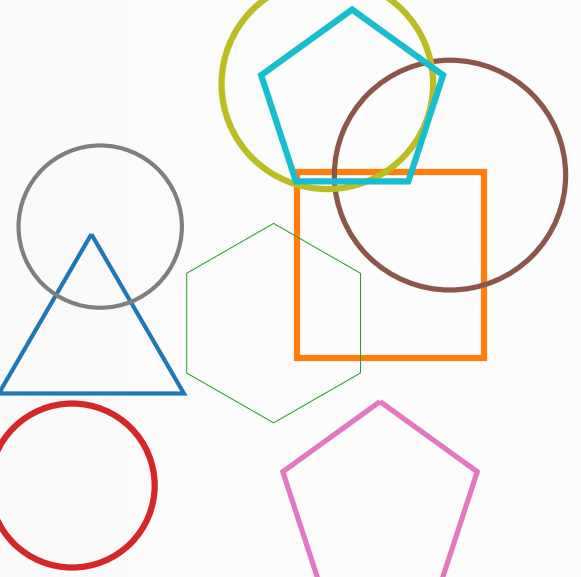[{"shape": "triangle", "thickness": 2, "radius": 0.92, "center": [0.157, 0.41]}, {"shape": "square", "thickness": 3, "radius": 0.8, "center": [0.672, 0.54]}, {"shape": "hexagon", "thickness": 0.5, "radius": 0.86, "center": [0.471, 0.44]}, {"shape": "circle", "thickness": 3, "radius": 0.71, "center": [0.124, 0.158]}, {"shape": "circle", "thickness": 2.5, "radius": 0.99, "center": [0.774, 0.696]}, {"shape": "pentagon", "thickness": 2.5, "radius": 0.88, "center": [0.654, 0.128]}, {"shape": "circle", "thickness": 2, "radius": 0.7, "center": [0.172, 0.607]}, {"shape": "circle", "thickness": 3, "radius": 0.91, "center": [0.563, 0.854]}, {"shape": "pentagon", "thickness": 3, "radius": 0.82, "center": [0.606, 0.818]}]